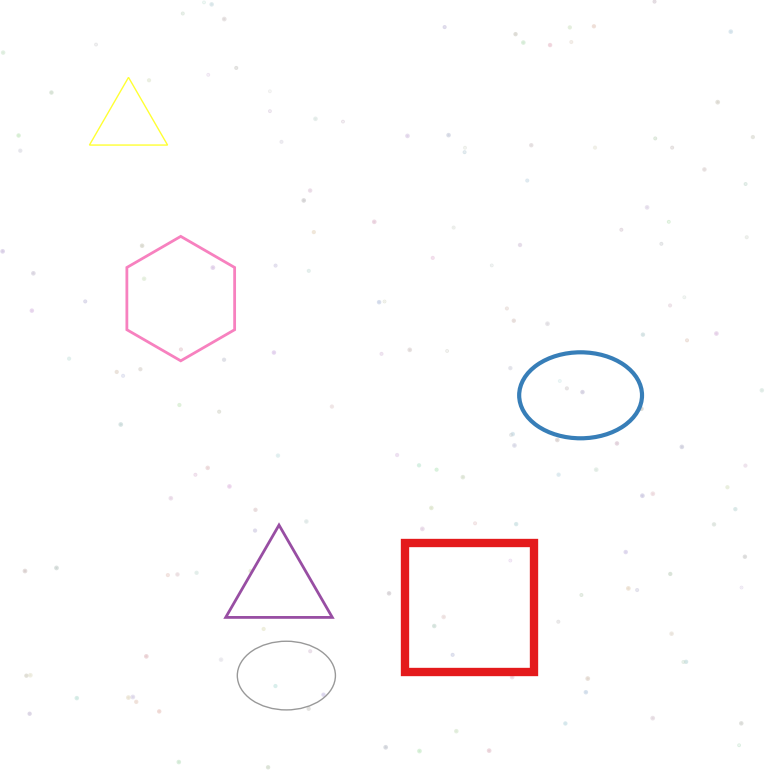[{"shape": "square", "thickness": 3, "radius": 0.42, "center": [0.61, 0.211]}, {"shape": "oval", "thickness": 1.5, "radius": 0.4, "center": [0.754, 0.487]}, {"shape": "triangle", "thickness": 1, "radius": 0.4, "center": [0.362, 0.238]}, {"shape": "triangle", "thickness": 0.5, "radius": 0.29, "center": [0.167, 0.841]}, {"shape": "hexagon", "thickness": 1, "radius": 0.4, "center": [0.235, 0.612]}, {"shape": "oval", "thickness": 0.5, "radius": 0.32, "center": [0.372, 0.123]}]